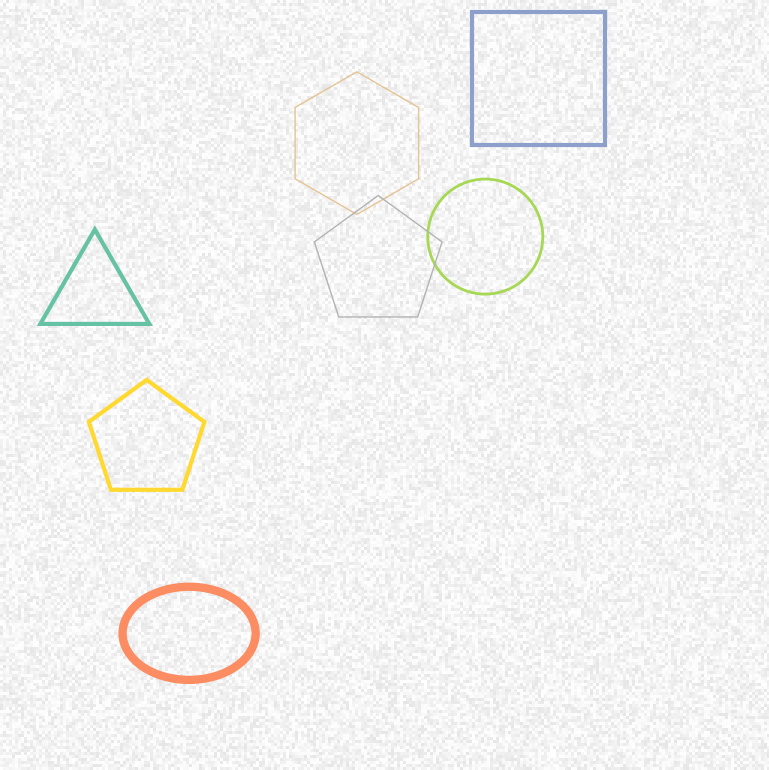[{"shape": "triangle", "thickness": 1.5, "radius": 0.41, "center": [0.123, 0.62]}, {"shape": "oval", "thickness": 3, "radius": 0.43, "center": [0.246, 0.178]}, {"shape": "square", "thickness": 1.5, "radius": 0.43, "center": [0.7, 0.898]}, {"shape": "circle", "thickness": 1, "radius": 0.37, "center": [0.63, 0.693]}, {"shape": "pentagon", "thickness": 1.5, "radius": 0.39, "center": [0.19, 0.428]}, {"shape": "hexagon", "thickness": 0.5, "radius": 0.46, "center": [0.463, 0.814]}, {"shape": "pentagon", "thickness": 0.5, "radius": 0.44, "center": [0.491, 0.659]}]